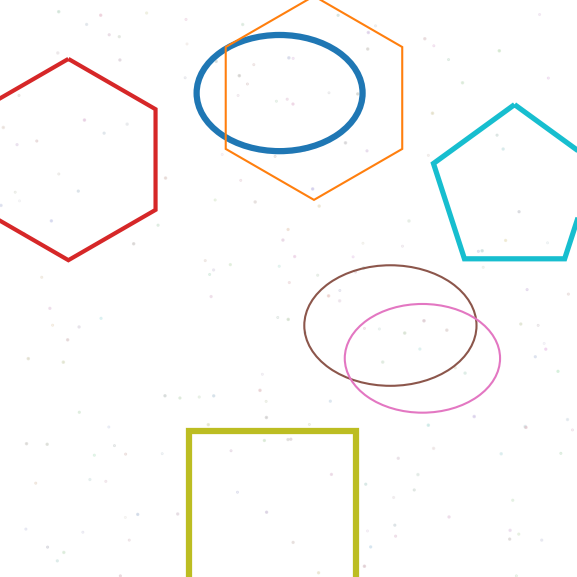[{"shape": "oval", "thickness": 3, "radius": 0.72, "center": [0.484, 0.838]}, {"shape": "hexagon", "thickness": 1, "radius": 0.88, "center": [0.544, 0.829]}, {"shape": "hexagon", "thickness": 2, "radius": 0.87, "center": [0.118, 0.723]}, {"shape": "oval", "thickness": 1, "radius": 0.75, "center": [0.676, 0.435]}, {"shape": "oval", "thickness": 1, "radius": 0.67, "center": [0.731, 0.379]}, {"shape": "square", "thickness": 3, "radius": 0.72, "center": [0.472, 0.109]}, {"shape": "pentagon", "thickness": 2.5, "radius": 0.74, "center": [0.891, 0.67]}]